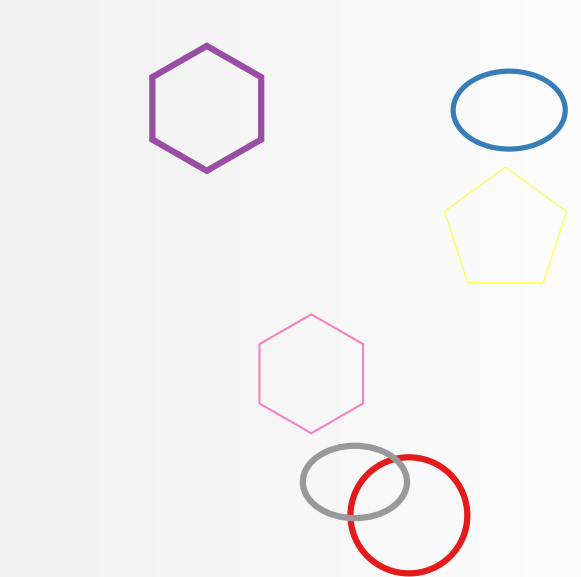[{"shape": "circle", "thickness": 3, "radius": 0.5, "center": [0.703, 0.107]}, {"shape": "oval", "thickness": 2.5, "radius": 0.48, "center": [0.876, 0.808]}, {"shape": "hexagon", "thickness": 3, "radius": 0.54, "center": [0.356, 0.812]}, {"shape": "pentagon", "thickness": 0.5, "radius": 0.55, "center": [0.87, 0.599]}, {"shape": "hexagon", "thickness": 1, "radius": 0.51, "center": [0.536, 0.352]}, {"shape": "oval", "thickness": 3, "radius": 0.45, "center": [0.611, 0.165]}]